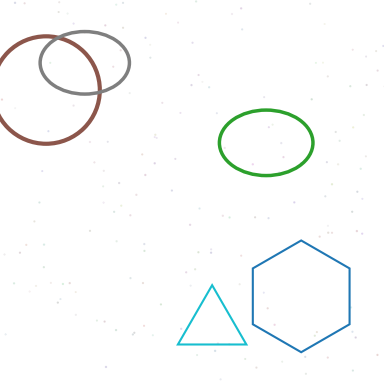[{"shape": "hexagon", "thickness": 1.5, "radius": 0.73, "center": [0.782, 0.23]}, {"shape": "oval", "thickness": 2.5, "radius": 0.61, "center": [0.691, 0.629]}, {"shape": "circle", "thickness": 3, "radius": 0.7, "center": [0.12, 0.766]}, {"shape": "oval", "thickness": 2.5, "radius": 0.58, "center": [0.22, 0.837]}, {"shape": "triangle", "thickness": 1.5, "radius": 0.51, "center": [0.551, 0.157]}]